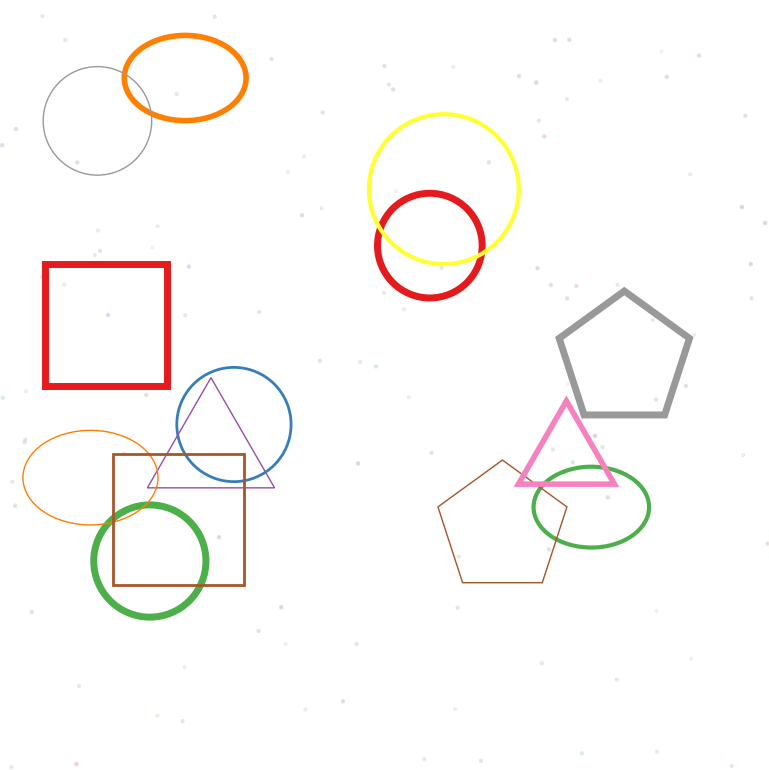[{"shape": "circle", "thickness": 2.5, "radius": 0.34, "center": [0.558, 0.681]}, {"shape": "square", "thickness": 2.5, "radius": 0.4, "center": [0.137, 0.578]}, {"shape": "circle", "thickness": 1, "radius": 0.37, "center": [0.304, 0.449]}, {"shape": "circle", "thickness": 2.5, "radius": 0.36, "center": [0.195, 0.271]}, {"shape": "oval", "thickness": 1.5, "radius": 0.38, "center": [0.768, 0.341]}, {"shape": "triangle", "thickness": 0.5, "radius": 0.48, "center": [0.274, 0.414]}, {"shape": "oval", "thickness": 0.5, "radius": 0.44, "center": [0.117, 0.38]}, {"shape": "oval", "thickness": 2, "radius": 0.4, "center": [0.24, 0.899]}, {"shape": "circle", "thickness": 1.5, "radius": 0.49, "center": [0.576, 0.754]}, {"shape": "square", "thickness": 1, "radius": 0.42, "center": [0.232, 0.325]}, {"shape": "pentagon", "thickness": 0.5, "radius": 0.44, "center": [0.653, 0.314]}, {"shape": "triangle", "thickness": 2, "radius": 0.36, "center": [0.736, 0.407]}, {"shape": "pentagon", "thickness": 2.5, "radius": 0.44, "center": [0.811, 0.533]}, {"shape": "circle", "thickness": 0.5, "radius": 0.35, "center": [0.127, 0.843]}]